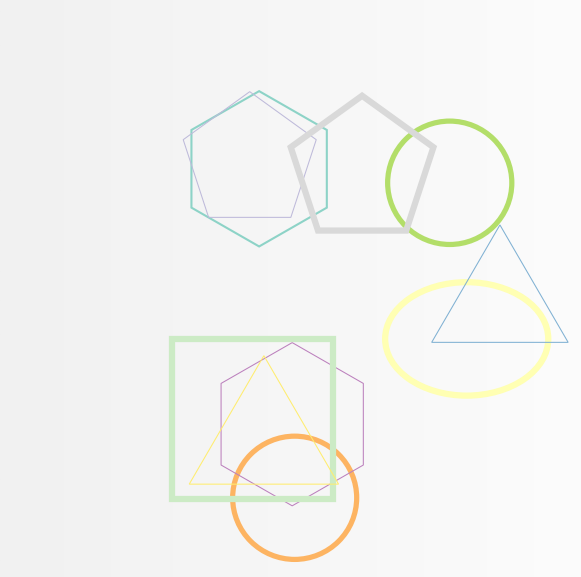[{"shape": "hexagon", "thickness": 1, "radius": 0.67, "center": [0.446, 0.707]}, {"shape": "oval", "thickness": 3, "radius": 0.7, "center": [0.803, 0.412]}, {"shape": "pentagon", "thickness": 0.5, "radius": 0.6, "center": [0.43, 0.72]}, {"shape": "triangle", "thickness": 0.5, "radius": 0.68, "center": [0.86, 0.474]}, {"shape": "circle", "thickness": 2.5, "radius": 0.53, "center": [0.507, 0.137]}, {"shape": "circle", "thickness": 2.5, "radius": 0.53, "center": [0.774, 0.683]}, {"shape": "pentagon", "thickness": 3, "radius": 0.65, "center": [0.623, 0.704]}, {"shape": "hexagon", "thickness": 0.5, "radius": 0.71, "center": [0.503, 0.265]}, {"shape": "square", "thickness": 3, "radius": 0.69, "center": [0.434, 0.274]}, {"shape": "triangle", "thickness": 0.5, "radius": 0.74, "center": [0.454, 0.235]}]